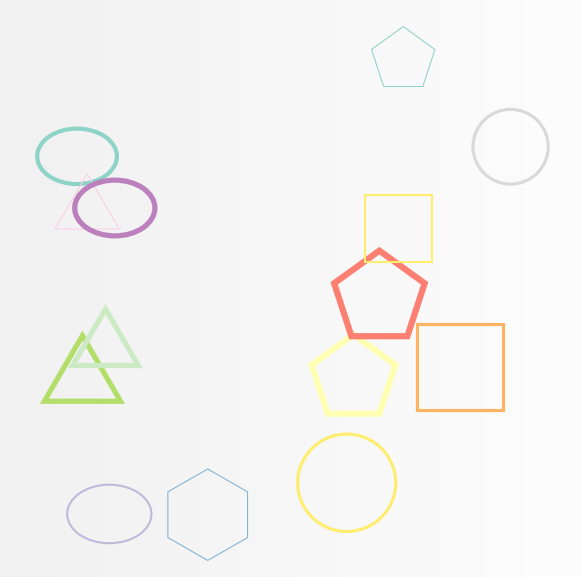[{"shape": "pentagon", "thickness": 0.5, "radius": 0.29, "center": [0.694, 0.896]}, {"shape": "oval", "thickness": 2, "radius": 0.34, "center": [0.133, 0.728]}, {"shape": "pentagon", "thickness": 3, "radius": 0.38, "center": [0.608, 0.344]}, {"shape": "oval", "thickness": 1, "radius": 0.36, "center": [0.188, 0.109]}, {"shape": "pentagon", "thickness": 3, "radius": 0.41, "center": [0.653, 0.483]}, {"shape": "hexagon", "thickness": 0.5, "radius": 0.4, "center": [0.357, 0.108]}, {"shape": "square", "thickness": 1.5, "radius": 0.37, "center": [0.791, 0.363]}, {"shape": "triangle", "thickness": 2.5, "radius": 0.38, "center": [0.142, 0.342]}, {"shape": "triangle", "thickness": 0.5, "radius": 0.32, "center": [0.15, 0.634]}, {"shape": "circle", "thickness": 1.5, "radius": 0.32, "center": [0.878, 0.745]}, {"shape": "oval", "thickness": 2.5, "radius": 0.34, "center": [0.198, 0.639]}, {"shape": "triangle", "thickness": 2.5, "radius": 0.33, "center": [0.182, 0.399]}, {"shape": "square", "thickness": 1, "radius": 0.29, "center": [0.686, 0.603]}, {"shape": "circle", "thickness": 1.5, "radius": 0.42, "center": [0.596, 0.163]}]